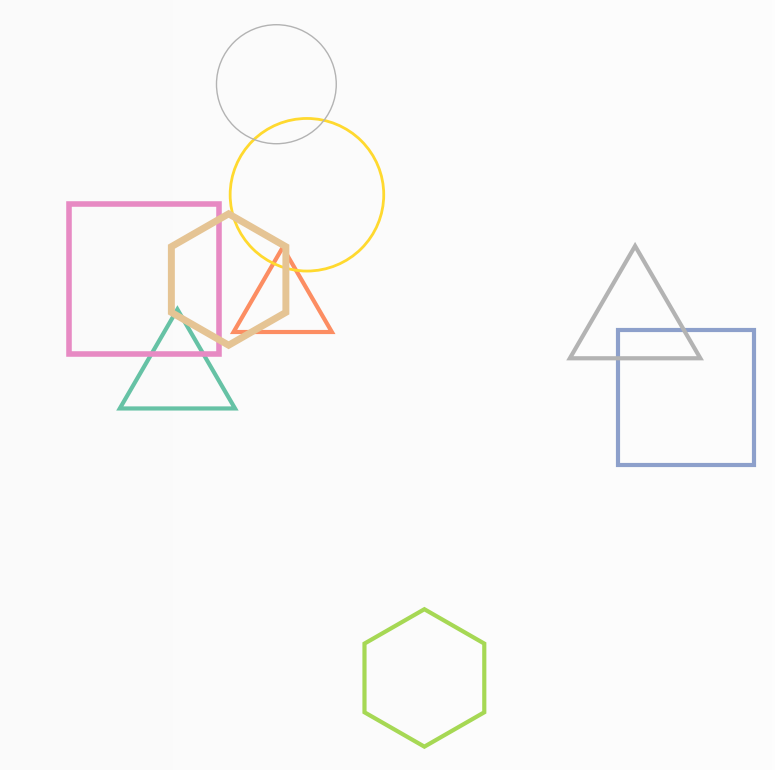[{"shape": "triangle", "thickness": 1.5, "radius": 0.43, "center": [0.229, 0.512]}, {"shape": "triangle", "thickness": 1.5, "radius": 0.37, "center": [0.365, 0.605]}, {"shape": "square", "thickness": 1.5, "radius": 0.44, "center": [0.885, 0.484]}, {"shape": "square", "thickness": 2, "radius": 0.49, "center": [0.186, 0.638]}, {"shape": "hexagon", "thickness": 1.5, "radius": 0.45, "center": [0.548, 0.12]}, {"shape": "circle", "thickness": 1, "radius": 0.5, "center": [0.396, 0.747]}, {"shape": "hexagon", "thickness": 2.5, "radius": 0.43, "center": [0.295, 0.637]}, {"shape": "circle", "thickness": 0.5, "radius": 0.39, "center": [0.357, 0.891]}, {"shape": "triangle", "thickness": 1.5, "radius": 0.49, "center": [0.819, 0.583]}]